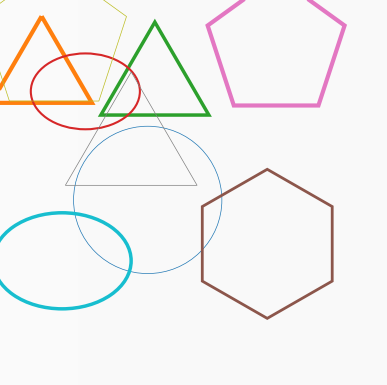[{"shape": "circle", "thickness": 0.5, "radius": 0.96, "center": [0.381, 0.481]}, {"shape": "triangle", "thickness": 3, "radius": 0.75, "center": [0.107, 0.808]}, {"shape": "triangle", "thickness": 2.5, "radius": 0.8, "center": [0.4, 0.782]}, {"shape": "oval", "thickness": 1.5, "radius": 0.7, "center": [0.22, 0.763]}, {"shape": "hexagon", "thickness": 2, "radius": 0.97, "center": [0.69, 0.367]}, {"shape": "pentagon", "thickness": 3, "radius": 0.93, "center": [0.713, 0.876]}, {"shape": "triangle", "thickness": 0.5, "radius": 0.98, "center": [0.339, 0.617]}, {"shape": "pentagon", "thickness": 0.5, "radius": 0.98, "center": [0.14, 0.896]}, {"shape": "oval", "thickness": 2.5, "radius": 0.89, "center": [0.16, 0.323]}]